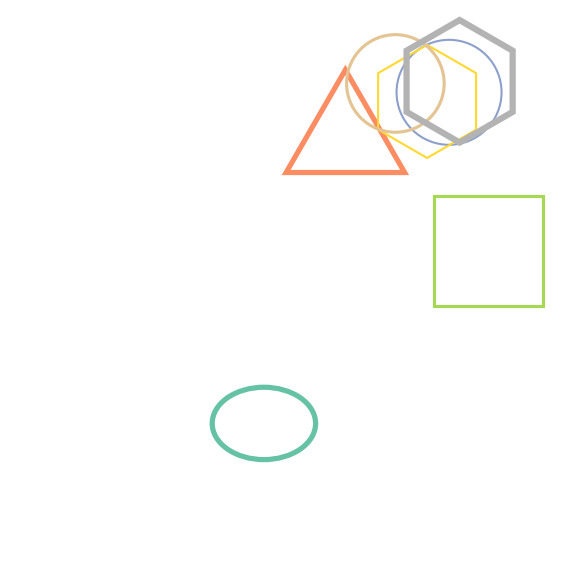[{"shape": "oval", "thickness": 2.5, "radius": 0.45, "center": [0.457, 0.266]}, {"shape": "triangle", "thickness": 2.5, "radius": 0.59, "center": [0.598, 0.76]}, {"shape": "circle", "thickness": 1, "radius": 0.45, "center": [0.778, 0.839]}, {"shape": "square", "thickness": 1.5, "radius": 0.47, "center": [0.846, 0.564]}, {"shape": "hexagon", "thickness": 1, "radius": 0.49, "center": [0.74, 0.824]}, {"shape": "circle", "thickness": 1.5, "radius": 0.42, "center": [0.685, 0.855]}, {"shape": "hexagon", "thickness": 3, "radius": 0.53, "center": [0.796, 0.858]}]